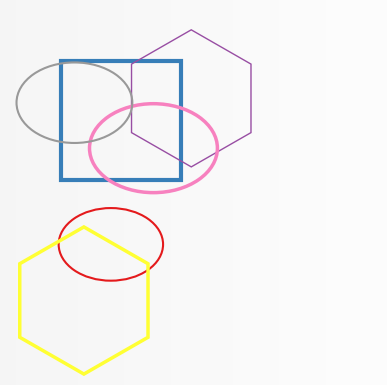[{"shape": "oval", "thickness": 1.5, "radius": 0.67, "center": [0.286, 0.365]}, {"shape": "square", "thickness": 3, "radius": 0.77, "center": [0.311, 0.686]}, {"shape": "hexagon", "thickness": 1, "radius": 0.89, "center": [0.494, 0.745]}, {"shape": "hexagon", "thickness": 2.5, "radius": 0.96, "center": [0.216, 0.219]}, {"shape": "oval", "thickness": 2.5, "radius": 0.83, "center": [0.396, 0.615]}, {"shape": "oval", "thickness": 1.5, "radius": 0.75, "center": [0.192, 0.733]}]